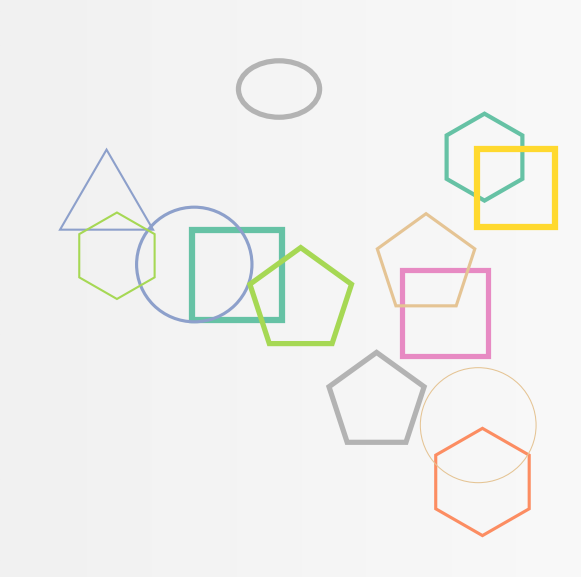[{"shape": "hexagon", "thickness": 2, "radius": 0.38, "center": [0.834, 0.727]}, {"shape": "square", "thickness": 3, "radius": 0.39, "center": [0.408, 0.523]}, {"shape": "hexagon", "thickness": 1.5, "radius": 0.46, "center": [0.83, 0.165]}, {"shape": "triangle", "thickness": 1, "radius": 0.46, "center": [0.183, 0.648]}, {"shape": "circle", "thickness": 1.5, "radius": 0.5, "center": [0.334, 0.541]}, {"shape": "square", "thickness": 2.5, "radius": 0.37, "center": [0.765, 0.457]}, {"shape": "pentagon", "thickness": 2.5, "radius": 0.46, "center": [0.517, 0.479]}, {"shape": "hexagon", "thickness": 1, "radius": 0.37, "center": [0.201, 0.556]}, {"shape": "square", "thickness": 3, "radius": 0.34, "center": [0.888, 0.674]}, {"shape": "pentagon", "thickness": 1.5, "radius": 0.44, "center": [0.733, 0.541]}, {"shape": "circle", "thickness": 0.5, "radius": 0.5, "center": [0.823, 0.263]}, {"shape": "oval", "thickness": 2.5, "radius": 0.35, "center": [0.48, 0.845]}, {"shape": "pentagon", "thickness": 2.5, "radius": 0.43, "center": [0.648, 0.303]}]